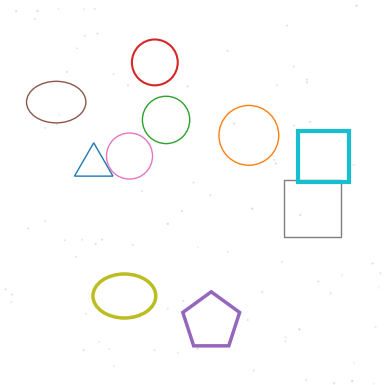[{"shape": "triangle", "thickness": 1, "radius": 0.29, "center": [0.243, 0.571]}, {"shape": "circle", "thickness": 1, "radius": 0.39, "center": [0.646, 0.648]}, {"shape": "circle", "thickness": 1, "radius": 0.31, "center": [0.431, 0.689]}, {"shape": "circle", "thickness": 1.5, "radius": 0.3, "center": [0.402, 0.838]}, {"shape": "pentagon", "thickness": 2.5, "radius": 0.39, "center": [0.549, 0.164]}, {"shape": "oval", "thickness": 1, "radius": 0.39, "center": [0.146, 0.735]}, {"shape": "circle", "thickness": 1, "radius": 0.3, "center": [0.336, 0.595]}, {"shape": "square", "thickness": 1, "radius": 0.37, "center": [0.811, 0.459]}, {"shape": "oval", "thickness": 2.5, "radius": 0.41, "center": [0.323, 0.231]}, {"shape": "square", "thickness": 3, "radius": 0.33, "center": [0.84, 0.594]}]